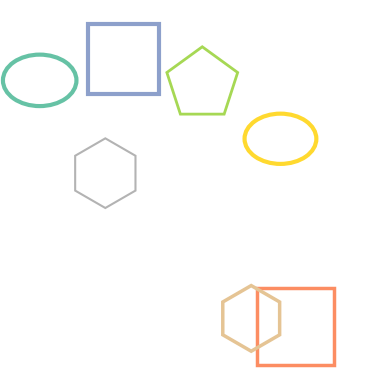[{"shape": "oval", "thickness": 3, "radius": 0.48, "center": [0.103, 0.791]}, {"shape": "square", "thickness": 2.5, "radius": 0.5, "center": [0.768, 0.152]}, {"shape": "square", "thickness": 3, "radius": 0.46, "center": [0.32, 0.847]}, {"shape": "pentagon", "thickness": 2, "radius": 0.48, "center": [0.525, 0.782]}, {"shape": "oval", "thickness": 3, "radius": 0.47, "center": [0.728, 0.64]}, {"shape": "hexagon", "thickness": 2.5, "radius": 0.43, "center": [0.652, 0.173]}, {"shape": "hexagon", "thickness": 1.5, "radius": 0.45, "center": [0.274, 0.55]}]